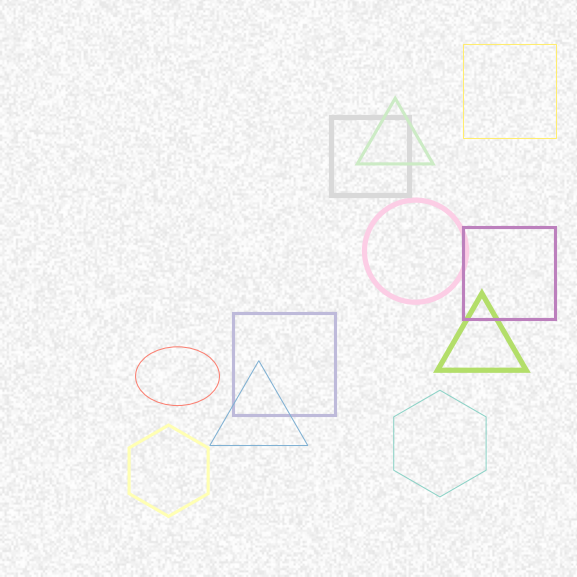[{"shape": "hexagon", "thickness": 0.5, "radius": 0.46, "center": [0.762, 0.231]}, {"shape": "hexagon", "thickness": 1.5, "radius": 0.4, "center": [0.292, 0.184]}, {"shape": "square", "thickness": 1.5, "radius": 0.44, "center": [0.492, 0.369]}, {"shape": "oval", "thickness": 0.5, "radius": 0.36, "center": [0.307, 0.348]}, {"shape": "triangle", "thickness": 0.5, "radius": 0.49, "center": [0.448, 0.277]}, {"shape": "triangle", "thickness": 2.5, "radius": 0.44, "center": [0.834, 0.402]}, {"shape": "circle", "thickness": 2.5, "radius": 0.44, "center": [0.72, 0.564]}, {"shape": "square", "thickness": 2.5, "radius": 0.34, "center": [0.64, 0.729]}, {"shape": "square", "thickness": 1.5, "radius": 0.4, "center": [0.882, 0.527]}, {"shape": "triangle", "thickness": 1.5, "radius": 0.38, "center": [0.684, 0.753]}, {"shape": "square", "thickness": 0.5, "radius": 0.4, "center": [0.882, 0.842]}]